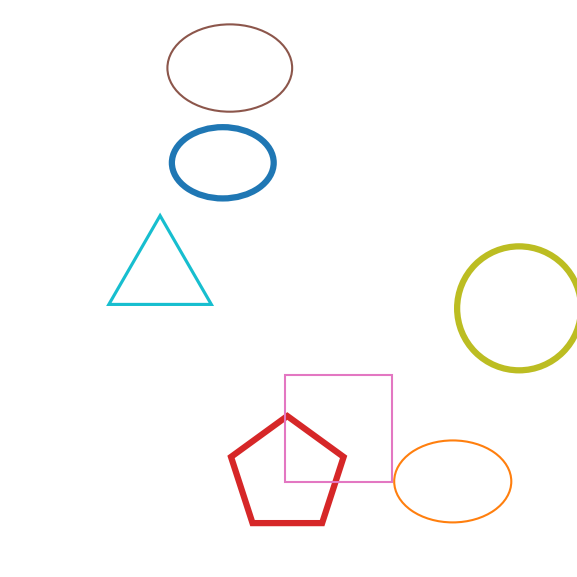[{"shape": "oval", "thickness": 3, "radius": 0.44, "center": [0.386, 0.717]}, {"shape": "oval", "thickness": 1, "radius": 0.51, "center": [0.784, 0.166]}, {"shape": "pentagon", "thickness": 3, "radius": 0.51, "center": [0.498, 0.176]}, {"shape": "oval", "thickness": 1, "radius": 0.54, "center": [0.398, 0.881]}, {"shape": "square", "thickness": 1, "radius": 0.46, "center": [0.587, 0.257]}, {"shape": "circle", "thickness": 3, "radius": 0.54, "center": [0.899, 0.465]}, {"shape": "triangle", "thickness": 1.5, "radius": 0.51, "center": [0.277, 0.523]}]